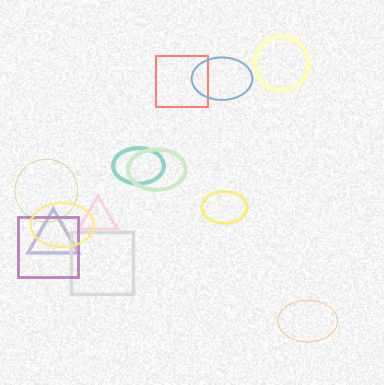[{"shape": "oval", "thickness": 3, "radius": 0.33, "center": [0.36, 0.569]}, {"shape": "circle", "thickness": 3, "radius": 0.35, "center": [0.731, 0.836]}, {"shape": "triangle", "thickness": 2.5, "radius": 0.38, "center": [0.138, 0.381]}, {"shape": "square", "thickness": 1.5, "radius": 0.33, "center": [0.473, 0.789]}, {"shape": "oval", "thickness": 1.5, "radius": 0.39, "center": [0.577, 0.796]}, {"shape": "oval", "thickness": 0.5, "radius": 0.39, "center": [0.799, 0.166]}, {"shape": "circle", "thickness": 0.5, "radius": 0.41, "center": [0.12, 0.505]}, {"shape": "triangle", "thickness": 2, "radius": 0.29, "center": [0.255, 0.434]}, {"shape": "square", "thickness": 2.5, "radius": 0.41, "center": [0.265, 0.317]}, {"shape": "square", "thickness": 2, "radius": 0.39, "center": [0.124, 0.36]}, {"shape": "oval", "thickness": 3, "radius": 0.37, "center": [0.407, 0.559]}, {"shape": "oval", "thickness": 1.5, "radius": 0.41, "center": [0.162, 0.416]}, {"shape": "oval", "thickness": 2, "radius": 0.29, "center": [0.583, 0.461]}]